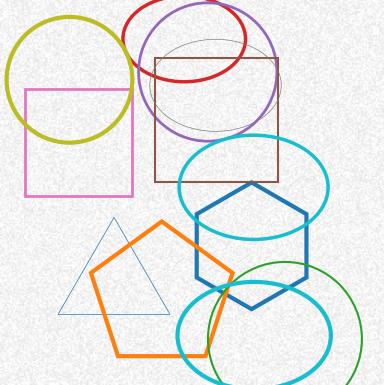[{"shape": "hexagon", "thickness": 3, "radius": 0.82, "center": [0.653, 0.362]}, {"shape": "triangle", "thickness": 0.5, "radius": 0.84, "center": [0.296, 0.267]}, {"shape": "pentagon", "thickness": 3, "radius": 0.97, "center": [0.42, 0.231]}, {"shape": "circle", "thickness": 1.5, "radius": 1.0, "center": [0.74, 0.12]}, {"shape": "oval", "thickness": 2.5, "radius": 0.8, "center": [0.479, 0.899]}, {"shape": "circle", "thickness": 2, "radius": 0.9, "center": [0.54, 0.813]}, {"shape": "square", "thickness": 1.5, "radius": 0.8, "center": [0.562, 0.688]}, {"shape": "square", "thickness": 2, "radius": 0.7, "center": [0.204, 0.629]}, {"shape": "oval", "thickness": 0.5, "radius": 0.85, "center": [0.56, 0.778]}, {"shape": "circle", "thickness": 3, "radius": 0.82, "center": [0.18, 0.793]}, {"shape": "oval", "thickness": 3, "radius": 1.0, "center": [0.66, 0.128]}, {"shape": "oval", "thickness": 2.5, "radius": 0.97, "center": [0.659, 0.513]}]